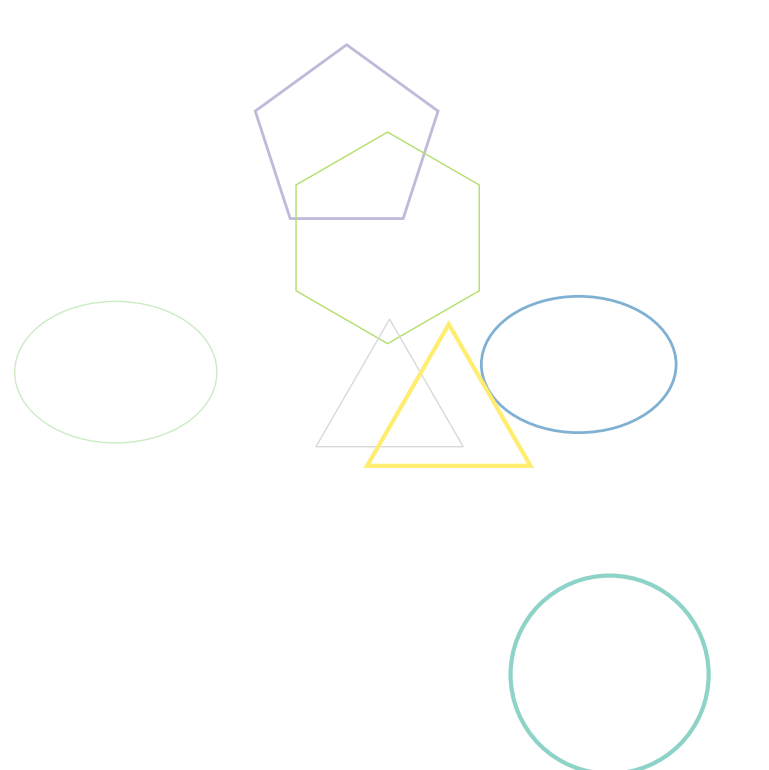[{"shape": "circle", "thickness": 1.5, "radius": 0.64, "center": [0.792, 0.124]}, {"shape": "pentagon", "thickness": 1, "radius": 0.62, "center": [0.45, 0.817]}, {"shape": "oval", "thickness": 1, "radius": 0.63, "center": [0.752, 0.527]}, {"shape": "hexagon", "thickness": 0.5, "radius": 0.69, "center": [0.503, 0.691]}, {"shape": "triangle", "thickness": 0.5, "radius": 0.55, "center": [0.506, 0.475]}, {"shape": "oval", "thickness": 0.5, "radius": 0.66, "center": [0.15, 0.517]}, {"shape": "triangle", "thickness": 1.5, "radius": 0.61, "center": [0.583, 0.456]}]